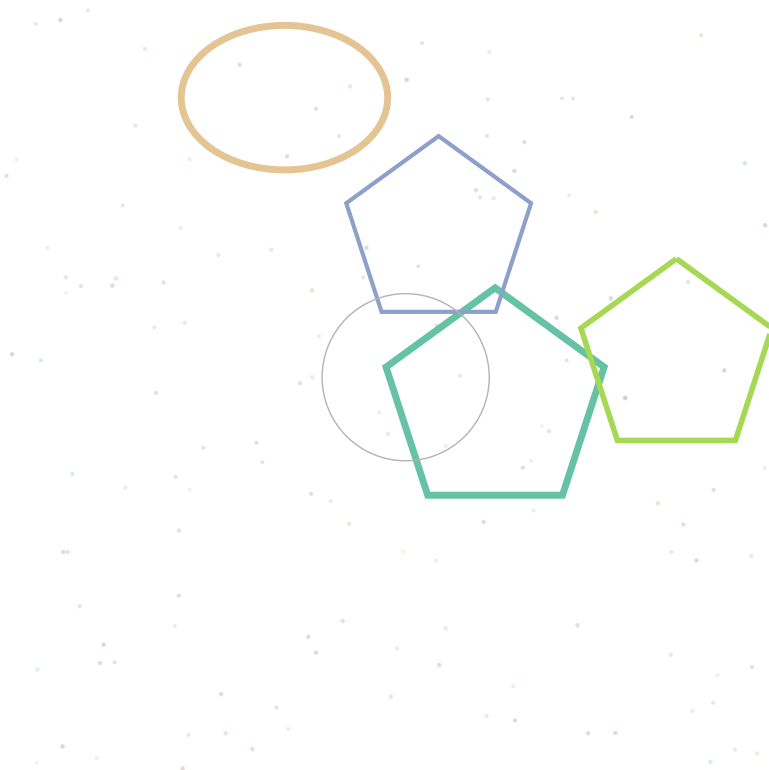[{"shape": "pentagon", "thickness": 2.5, "radius": 0.74, "center": [0.643, 0.477]}, {"shape": "pentagon", "thickness": 1.5, "radius": 0.63, "center": [0.57, 0.697]}, {"shape": "pentagon", "thickness": 2, "radius": 0.65, "center": [0.878, 0.534]}, {"shape": "oval", "thickness": 2.5, "radius": 0.67, "center": [0.369, 0.873]}, {"shape": "circle", "thickness": 0.5, "radius": 0.54, "center": [0.527, 0.51]}]